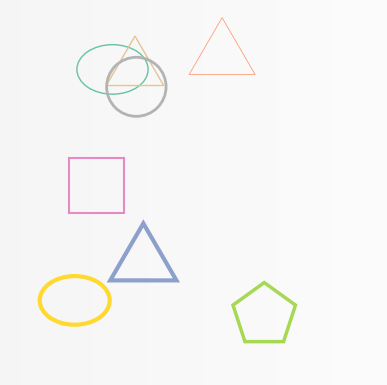[{"shape": "oval", "thickness": 1, "radius": 0.46, "center": [0.29, 0.82]}, {"shape": "triangle", "thickness": 0.5, "radius": 0.49, "center": [0.573, 0.856]}, {"shape": "triangle", "thickness": 3, "radius": 0.49, "center": [0.37, 0.321]}, {"shape": "square", "thickness": 1.5, "radius": 0.35, "center": [0.249, 0.519]}, {"shape": "pentagon", "thickness": 2.5, "radius": 0.42, "center": [0.682, 0.181]}, {"shape": "oval", "thickness": 3, "radius": 0.45, "center": [0.193, 0.22]}, {"shape": "triangle", "thickness": 1, "radius": 0.43, "center": [0.348, 0.821]}, {"shape": "circle", "thickness": 2, "radius": 0.38, "center": [0.352, 0.775]}]